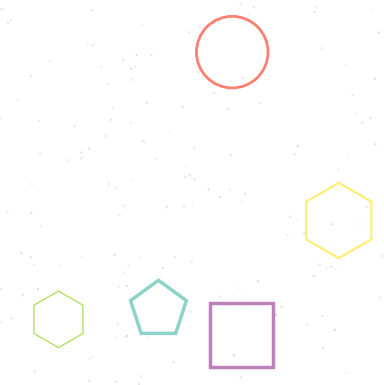[{"shape": "pentagon", "thickness": 2.5, "radius": 0.38, "center": [0.412, 0.196]}, {"shape": "circle", "thickness": 2, "radius": 0.46, "center": [0.603, 0.865]}, {"shape": "hexagon", "thickness": 1, "radius": 0.37, "center": [0.152, 0.171]}, {"shape": "square", "thickness": 2.5, "radius": 0.41, "center": [0.627, 0.13]}, {"shape": "hexagon", "thickness": 1.5, "radius": 0.49, "center": [0.88, 0.427]}]